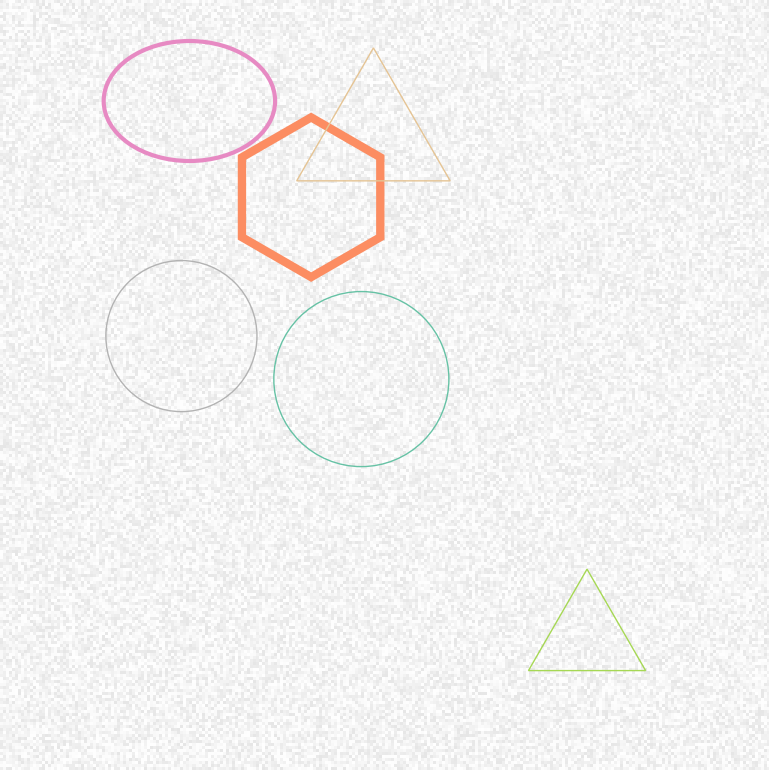[{"shape": "circle", "thickness": 0.5, "radius": 0.57, "center": [0.469, 0.508]}, {"shape": "hexagon", "thickness": 3, "radius": 0.52, "center": [0.404, 0.744]}, {"shape": "oval", "thickness": 1.5, "radius": 0.56, "center": [0.246, 0.869]}, {"shape": "triangle", "thickness": 0.5, "radius": 0.44, "center": [0.762, 0.173]}, {"shape": "triangle", "thickness": 0.5, "radius": 0.58, "center": [0.485, 0.823]}, {"shape": "circle", "thickness": 0.5, "radius": 0.49, "center": [0.236, 0.564]}]